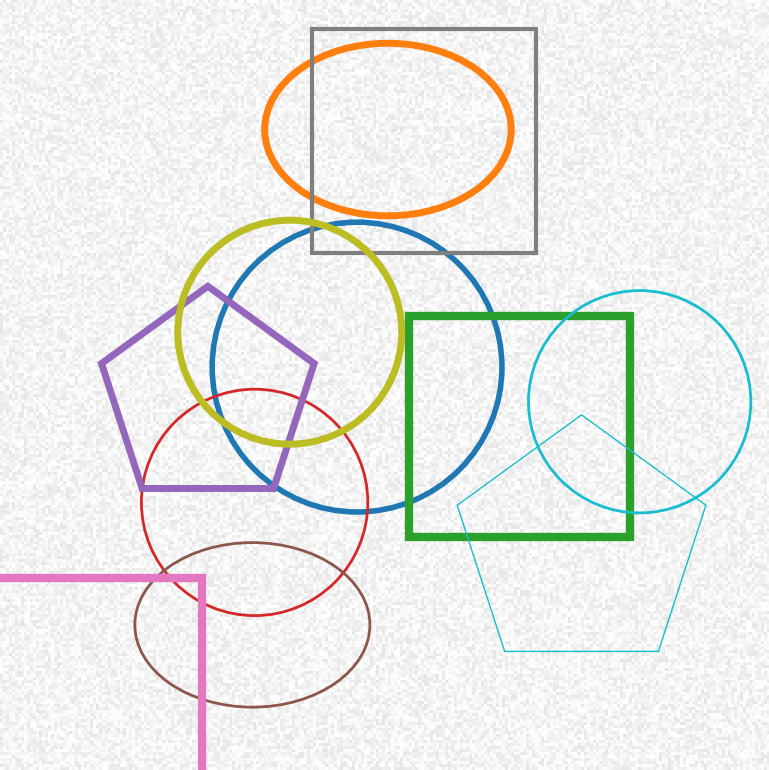[{"shape": "circle", "thickness": 2, "radius": 0.94, "center": [0.464, 0.523]}, {"shape": "oval", "thickness": 2.5, "radius": 0.8, "center": [0.504, 0.832]}, {"shape": "square", "thickness": 3, "radius": 0.72, "center": [0.675, 0.446]}, {"shape": "circle", "thickness": 1, "radius": 0.74, "center": [0.331, 0.348]}, {"shape": "pentagon", "thickness": 2.5, "radius": 0.73, "center": [0.27, 0.483]}, {"shape": "oval", "thickness": 1, "radius": 0.76, "center": [0.328, 0.188]}, {"shape": "square", "thickness": 3, "radius": 0.71, "center": [0.12, 0.106]}, {"shape": "square", "thickness": 1.5, "radius": 0.73, "center": [0.551, 0.817]}, {"shape": "circle", "thickness": 2.5, "radius": 0.73, "center": [0.376, 0.569]}, {"shape": "circle", "thickness": 1, "radius": 0.72, "center": [0.831, 0.478]}, {"shape": "pentagon", "thickness": 0.5, "radius": 0.85, "center": [0.755, 0.291]}]